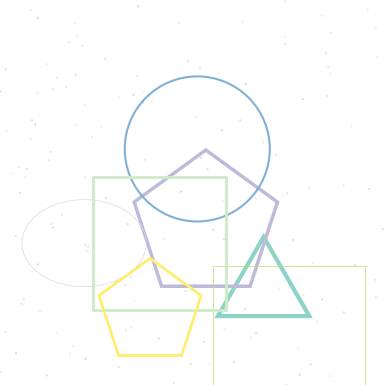[{"shape": "triangle", "thickness": 3, "radius": 0.69, "center": [0.685, 0.248]}, {"shape": "pentagon", "thickness": 2.5, "radius": 0.98, "center": [0.535, 0.415]}, {"shape": "circle", "thickness": 1.5, "radius": 0.94, "center": [0.512, 0.613]}, {"shape": "square", "thickness": 0.5, "radius": 0.98, "center": [0.751, 0.112]}, {"shape": "oval", "thickness": 0.5, "radius": 0.81, "center": [0.218, 0.368]}, {"shape": "square", "thickness": 2, "radius": 0.87, "center": [0.415, 0.367]}, {"shape": "pentagon", "thickness": 2, "radius": 0.7, "center": [0.39, 0.189]}]